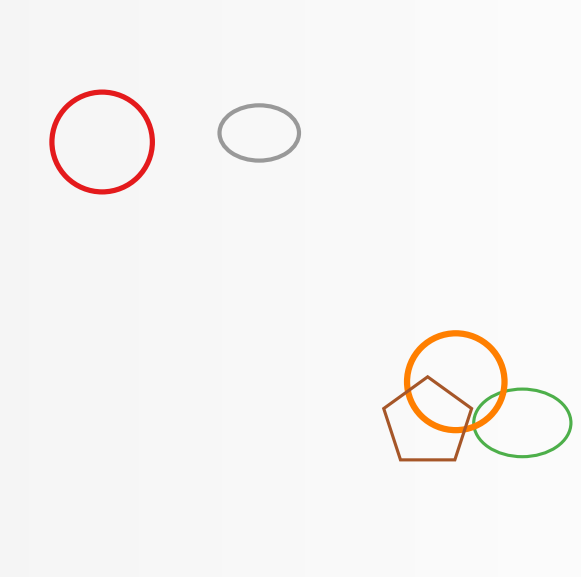[{"shape": "circle", "thickness": 2.5, "radius": 0.43, "center": [0.176, 0.753]}, {"shape": "oval", "thickness": 1.5, "radius": 0.42, "center": [0.899, 0.267]}, {"shape": "circle", "thickness": 3, "radius": 0.42, "center": [0.784, 0.338]}, {"shape": "pentagon", "thickness": 1.5, "radius": 0.4, "center": [0.736, 0.267]}, {"shape": "oval", "thickness": 2, "radius": 0.34, "center": [0.446, 0.769]}]